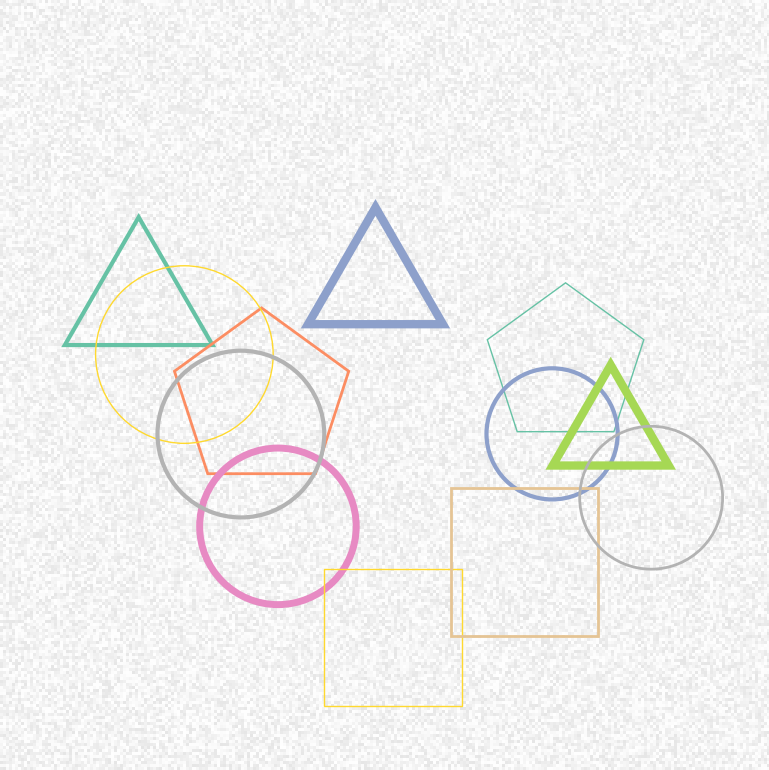[{"shape": "pentagon", "thickness": 0.5, "radius": 0.53, "center": [0.734, 0.526]}, {"shape": "triangle", "thickness": 1.5, "radius": 0.55, "center": [0.18, 0.607]}, {"shape": "pentagon", "thickness": 1, "radius": 0.6, "center": [0.34, 0.481]}, {"shape": "circle", "thickness": 1.5, "radius": 0.43, "center": [0.717, 0.437]}, {"shape": "triangle", "thickness": 3, "radius": 0.51, "center": [0.488, 0.63]}, {"shape": "circle", "thickness": 2.5, "radius": 0.51, "center": [0.361, 0.316]}, {"shape": "triangle", "thickness": 3, "radius": 0.44, "center": [0.793, 0.439]}, {"shape": "square", "thickness": 0.5, "radius": 0.45, "center": [0.51, 0.172]}, {"shape": "circle", "thickness": 0.5, "radius": 0.58, "center": [0.239, 0.54]}, {"shape": "square", "thickness": 1, "radius": 0.48, "center": [0.681, 0.27]}, {"shape": "circle", "thickness": 1, "radius": 0.46, "center": [0.846, 0.354]}, {"shape": "circle", "thickness": 1.5, "radius": 0.54, "center": [0.313, 0.436]}]